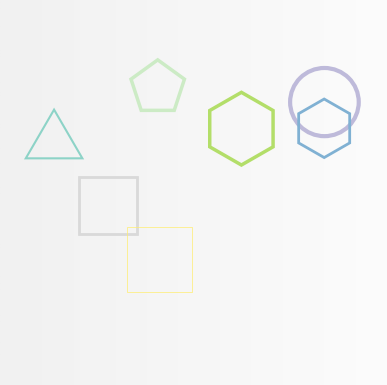[{"shape": "triangle", "thickness": 1.5, "radius": 0.42, "center": [0.14, 0.631]}, {"shape": "circle", "thickness": 3, "radius": 0.44, "center": [0.837, 0.735]}, {"shape": "hexagon", "thickness": 2, "radius": 0.38, "center": [0.837, 0.667]}, {"shape": "hexagon", "thickness": 2.5, "radius": 0.47, "center": [0.623, 0.666]}, {"shape": "square", "thickness": 2, "radius": 0.37, "center": [0.278, 0.466]}, {"shape": "pentagon", "thickness": 2.5, "radius": 0.36, "center": [0.407, 0.772]}, {"shape": "square", "thickness": 0.5, "radius": 0.42, "center": [0.412, 0.326]}]